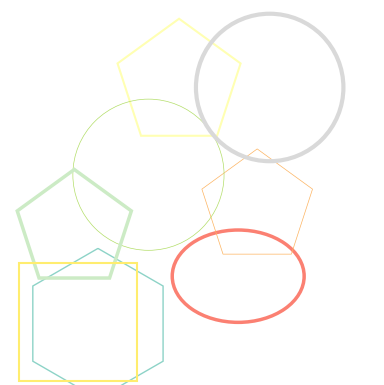[{"shape": "hexagon", "thickness": 1, "radius": 0.98, "center": [0.254, 0.159]}, {"shape": "pentagon", "thickness": 1.5, "radius": 0.84, "center": [0.465, 0.783]}, {"shape": "oval", "thickness": 2.5, "radius": 0.86, "center": [0.619, 0.283]}, {"shape": "pentagon", "thickness": 0.5, "radius": 0.76, "center": [0.668, 0.462]}, {"shape": "circle", "thickness": 0.5, "radius": 0.98, "center": [0.386, 0.546]}, {"shape": "circle", "thickness": 3, "radius": 0.96, "center": [0.7, 0.773]}, {"shape": "pentagon", "thickness": 2.5, "radius": 0.78, "center": [0.193, 0.404]}, {"shape": "square", "thickness": 1.5, "radius": 0.76, "center": [0.202, 0.163]}]